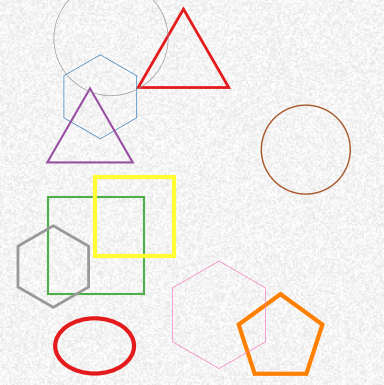[{"shape": "oval", "thickness": 3, "radius": 0.51, "center": [0.246, 0.102]}, {"shape": "triangle", "thickness": 2, "radius": 0.68, "center": [0.477, 0.841]}, {"shape": "hexagon", "thickness": 0.5, "radius": 0.55, "center": [0.261, 0.749]}, {"shape": "square", "thickness": 1.5, "radius": 0.63, "center": [0.25, 0.362]}, {"shape": "triangle", "thickness": 1.5, "radius": 0.64, "center": [0.234, 0.642]}, {"shape": "pentagon", "thickness": 3, "radius": 0.57, "center": [0.729, 0.122]}, {"shape": "square", "thickness": 3, "radius": 0.51, "center": [0.35, 0.438]}, {"shape": "circle", "thickness": 1, "radius": 0.58, "center": [0.794, 0.611]}, {"shape": "hexagon", "thickness": 0.5, "radius": 0.7, "center": [0.569, 0.182]}, {"shape": "circle", "thickness": 0.5, "radius": 0.74, "center": [0.288, 0.9]}, {"shape": "hexagon", "thickness": 2, "radius": 0.53, "center": [0.138, 0.308]}]